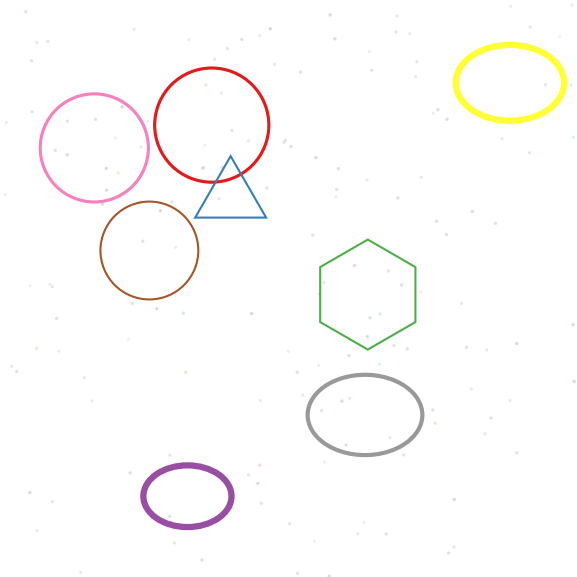[{"shape": "circle", "thickness": 1.5, "radius": 0.49, "center": [0.367, 0.783]}, {"shape": "triangle", "thickness": 1, "radius": 0.35, "center": [0.399, 0.658]}, {"shape": "hexagon", "thickness": 1, "radius": 0.48, "center": [0.637, 0.489]}, {"shape": "oval", "thickness": 3, "radius": 0.38, "center": [0.325, 0.14]}, {"shape": "oval", "thickness": 3, "radius": 0.47, "center": [0.883, 0.856]}, {"shape": "circle", "thickness": 1, "radius": 0.42, "center": [0.259, 0.565]}, {"shape": "circle", "thickness": 1.5, "radius": 0.47, "center": [0.163, 0.743]}, {"shape": "oval", "thickness": 2, "radius": 0.5, "center": [0.632, 0.281]}]